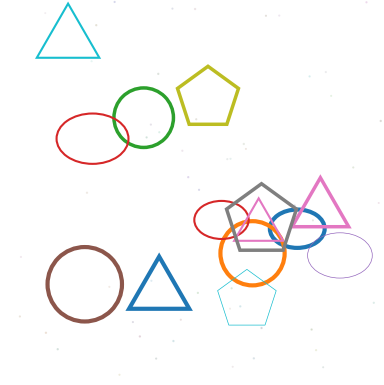[{"shape": "triangle", "thickness": 3, "radius": 0.45, "center": [0.413, 0.243]}, {"shape": "oval", "thickness": 3, "radius": 0.36, "center": [0.772, 0.406]}, {"shape": "circle", "thickness": 3, "radius": 0.42, "center": [0.656, 0.342]}, {"shape": "circle", "thickness": 2.5, "radius": 0.39, "center": [0.373, 0.694]}, {"shape": "oval", "thickness": 1.5, "radius": 0.47, "center": [0.24, 0.64]}, {"shape": "oval", "thickness": 1.5, "radius": 0.35, "center": [0.575, 0.429]}, {"shape": "oval", "thickness": 0.5, "radius": 0.42, "center": [0.883, 0.337]}, {"shape": "circle", "thickness": 3, "radius": 0.48, "center": [0.22, 0.262]}, {"shape": "triangle", "thickness": 1.5, "radius": 0.37, "center": [0.672, 0.411]}, {"shape": "triangle", "thickness": 2.5, "radius": 0.42, "center": [0.832, 0.454]}, {"shape": "pentagon", "thickness": 2.5, "radius": 0.48, "center": [0.679, 0.427]}, {"shape": "pentagon", "thickness": 2.5, "radius": 0.42, "center": [0.54, 0.745]}, {"shape": "pentagon", "thickness": 0.5, "radius": 0.4, "center": [0.641, 0.22]}, {"shape": "triangle", "thickness": 1.5, "radius": 0.47, "center": [0.177, 0.897]}]